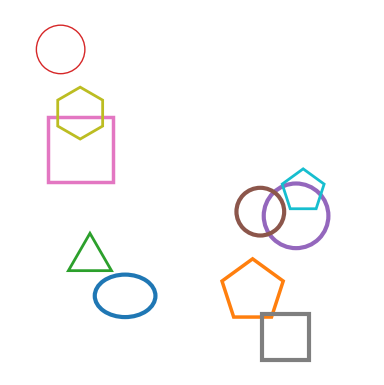[{"shape": "oval", "thickness": 3, "radius": 0.39, "center": [0.325, 0.232]}, {"shape": "pentagon", "thickness": 2.5, "radius": 0.42, "center": [0.656, 0.244]}, {"shape": "triangle", "thickness": 2, "radius": 0.32, "center": [0.234, 0.329]}, {"shape": "circle", "thickness": 1, "radius": 0.31, "center": [0.157, 0.872]}, {"shape": "circle", "thickness": 3, "radius": 0.42, "center": [0.769, 0.439]}, {"shape": "circle", "thickness": 3, "radius": 0.31, "center": [0.676, 0.45]}, {"shape": "square", "thickness": 2.5, "radius": 0.42, "center": [0.209, 0.611]}, {"shape": "square", "thickness": 3, "radius": 0.3, "center": [0.742, 0.125]}, {"shape": "hexagon", "thickness": 2, "radius": 0.34, "center": [0.208, 0.706]}, {"shape": "pentagon", "thickness": 2, "radius": 0.29, "center": [0.787, 0.504]}]